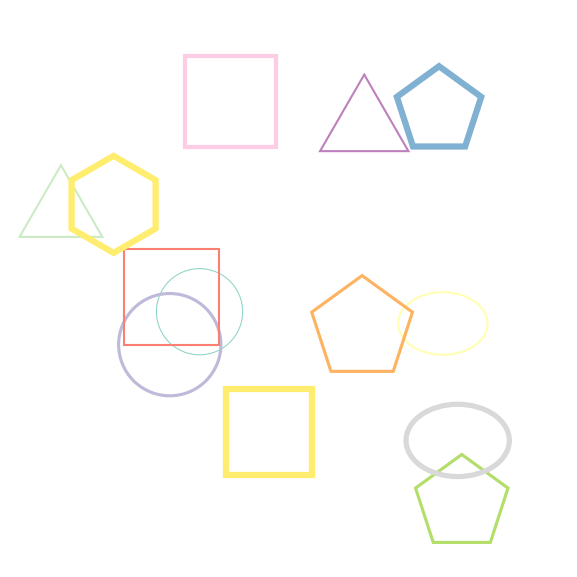[{"shape": "circle", "thickness": 0.5, "radius": 0.37, "center": [0.346, 0.459]}, {"shape": "oval", "thickness": 1, "radius": 0.39, "center": [0.767, 0.439]}, {"shape": "circle", "thickness": 1.5, "radius": 0.44, "center": [0.294, 0.402]}, {"shape": "square", "thickness": 1, "radius": 0.41, "center": [0.297, 0.484]}, {"shape": "pentagon", "thickness": 3, "radius": 0.38, "center": [0.76, 0.808]}, {"shape": "pentagon", "thickness": 1.5, "radius": 0.46, "center": [0.627, 0.43]}, {"shape": "pentagon", "thickness": 1.5, "radius": 0.42, "center": [0.8, 0.128]}, {"shape": "square", "thickness": 2, "radius": 0.39, "center": [0.399, 0.824]}, {"shape": "oval", "thickness": 2.5, "radius": 0.45, "center": [0.793, 0.237]}, {"shape": "triangle", "thickness": 1, "radius": 0.44, "center": [0.631, 0.782]}, {"shape": "triangle", "thickness": 1, "radius": 0.41, "center": [0.106, 0.63]}, {"shape": "hexagon", "thickness": 3, "radius": 0.42, "center": [0.197, 0.645]}, {"shape": "square", "thickness": 3, "radius": 0.37, "center": [0.466, 0.251]}]